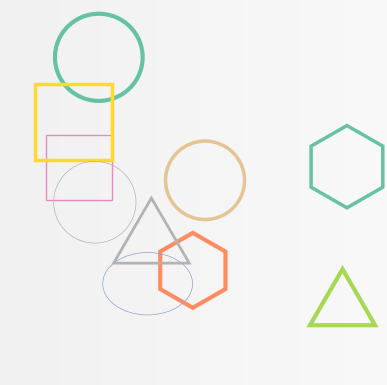[{"shape": "circle", "thickness": 3, "radius": 0.57, "center": [0.255, 0.851]}, {"shape": "hexagon", "thickness": 2.5, "radius": 0.53, "center": [0.895, 0.567]}, {"shape": "hexagon", "thickness": 3, "radius": 0.49, "center": [0.498, 0.298]}, {"shape": "oval", "thickness": 0.5, "radius": 0.58, "center": [0.381, 0.263]}, {"shape": "square", "thickness": 1, "radius": 0.43, "center": [0.205, 0.565]}, {"shape": "triangle", "thickness": 3, "radius": 0.49, "center": [0.884, 0.204]}, {"shape": "square", "thickness": 2.5, "radius": 0.5, "center": [0.189, 0.683]}, {"shape": "circle", "thickness": 2.5, "radius": 0.51, "center": [0.529, 0.532]}, {"shape": "circle", "thickness": 0.5, "radius": 0.53, "center": [0.245, 0.475]}, {"shape": "triangle", "thickness": 2, "radius": 0.56, "center": [0.391, 0.373]}]